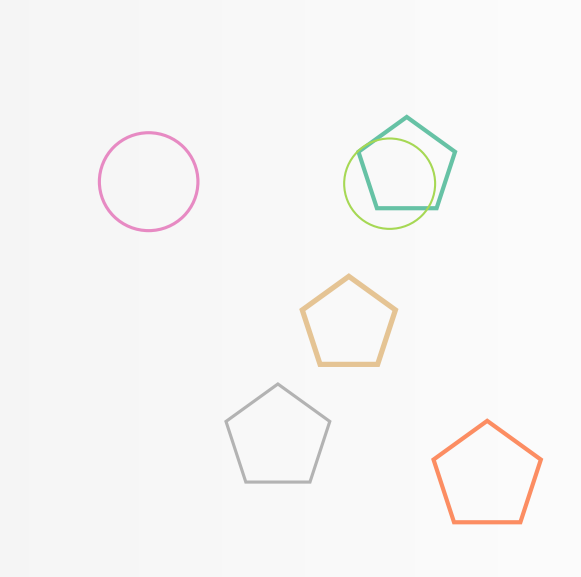[{"shape": "pentagon", "thickness": 2, "radius": 0.44, "center": [0.7, 0.709]}, {"shape": "pentagon", "thickness": 2, "radius": 0.49, "center": [0.838, 0.173]}, {"shape": "circle", "thickness": 1.5, "radius": 0.42, "center": [0.256, 0.685]}, {"shape": "circle", "thickness": 1, "radius": 0.39, "center": [0.67, 0.681]}, {"shape": "pentagon", "thickness": 2.5, "radius": 0.42, "center": [0.6, 0.436]}, {"shape": "pentagon", "thickness": 1.5, "radius": 0.47, "center": [0.478, 0.24]}]